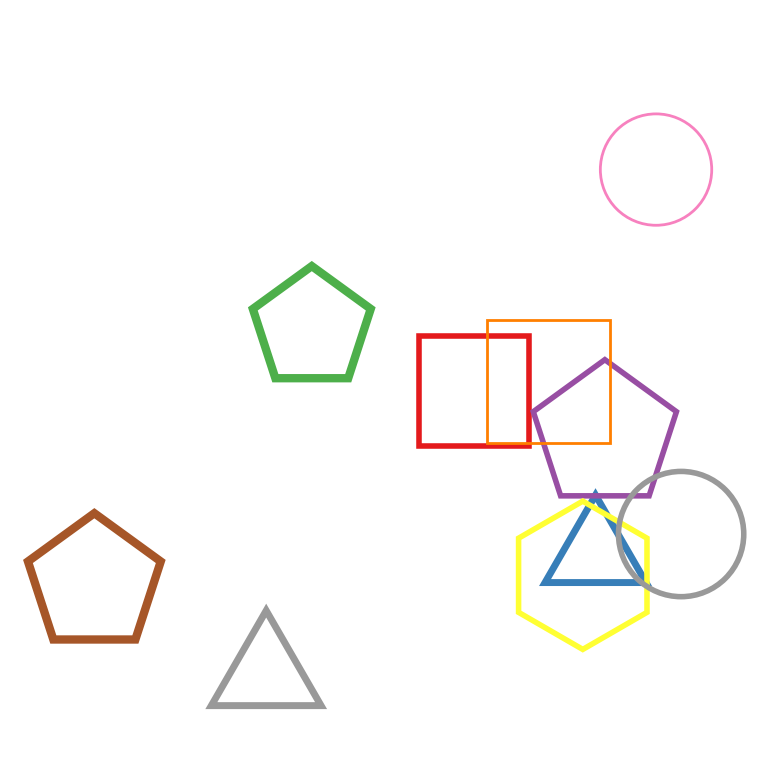[{"shape": "square", "thickness": 2, "radius": 0.36, "center": [0.616, 0.493]}, {"shape": "triangle", "thickness": 2.5, "radius": 0.38, "center": [0.773, 0.281]}, {"shape": "pentagon", "thickness": 3, "radius": 0.4, "center": [0.405, 0.574]}, {"shape": "pentagon", "thickness": 2, "radius": 0.49, "center": [0.786, 0.435]}, {"shape": "square", "thickness": 1, "radius": 0.4, "center": [0.712, 0.505]}, {"shape": "hexagon", "thickness": 2, "radius": 0.48, "center": [0.757, 0.253]}, {"shape": "pentagon", "thickness": 3, "radius": 0.45, "center": [0.123, 0.243]}, {"shape": "circle", "thickness": 1, "radius": 0.36, "center": [0.852, 0.78]}, {"shape": "triangle", "thickness": 2.5, "radius": 0.41, "center": [0.346, 0.125]}, {"shape": "circle", "thickness": 2, "radius": 0.41, "center": [0.885, 0.306]}]